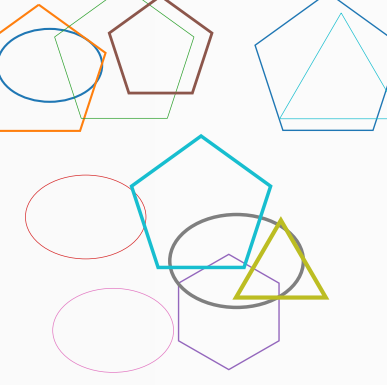[{"shape": "oval", "thickness": 1.5, "radius": 0.68, "center": [0.128, 0.83]}, {"shape": "pentagon", "thickness": 1, "radius": 0.99, "center": [0.846, 0.821]}, {"shape": "pentagon", "thickness": 1.5, "radius": 0.91, "center": [0.1, 0.807]}, {"shape": "pentagon", "thickness": 0.5, "radius": 0.95, "center": [0.321, 0.846]}, {"shape": "oval", "thickness": 0.5, "radius": 0.78, "center": [0.221, 0.436]}, {"shape": "hexagon", "thickness": 1, "radius": 0.75, "center": [0.59, 0.19]}, {"shape": "pentagon", "thickness": 2, "radius": 0.7, "center": [0.414, 0.871]}, {"shape": "oval", "thickness": 0.5, "radius": 0.78, "center": [0.292, 0.142]}, {"shape": "oval", "thickness": 2.5, "radius": 0.86, "center": [0.611, 0.322]}, {"shape": "triangle", "thickness": 3, "radius": 0.67, "center": [0.725, 0.294]}, {"shape": "triangle", "thickness": 0.5, "radius": 0.92, "center": [0.88, 0.783]}, {"shape": "pentagon", "thickness": 2.5, "radius": 0.94, "center": [0.519, 0.458]}]